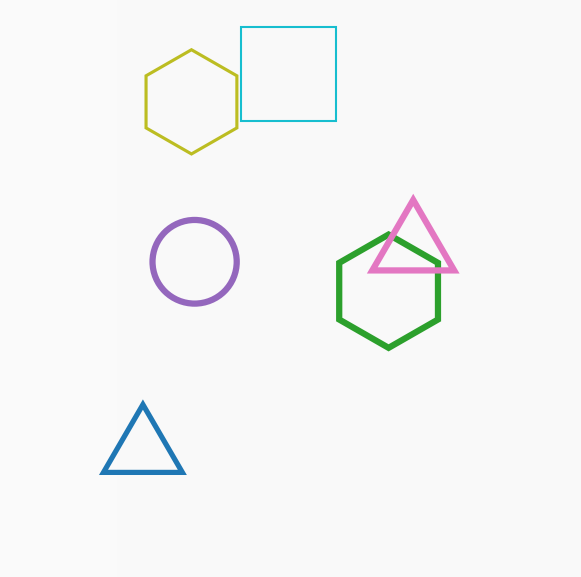[{"shape": "triangle", "thickness": 2.5, "radius": 0.39, "center": [0.246, 0.22]}, {"shape": "hexagon", "thickness": 3, "radius": 0.49, "center": [0.669, 0.495]}, {"shape": "circle", "thickness": 3, "radius": 0.36, "center": [0.335, 0.546]}, {"shape": "triangle", "thickness": 3, "radius": 0.41, "center": [0.711, 0.572]}, {"shape": "hexagon", "thickness": 1.5, "radius": 0.45, "center": [0.329, 0.823]}, {"shape": "square", "thickness": 1, "radius": 0.4, "center": [0.496, 0.871]}]